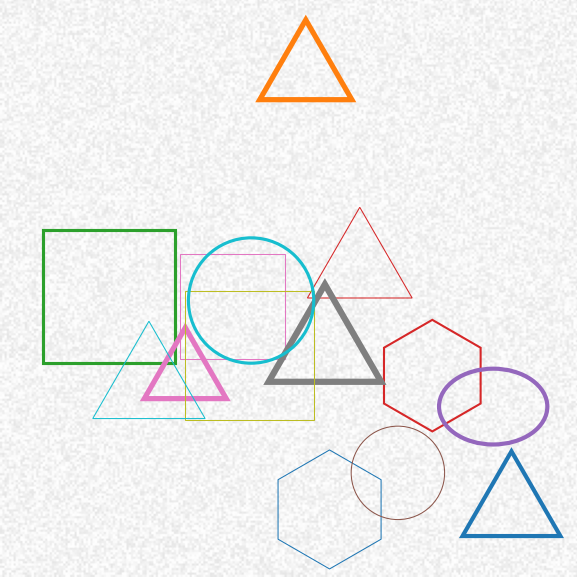[{"shape": "triangle", "thickness": 2, "radius": 0.49, "center": [0.886, 0.12]}, {"shape": "hexagon", "thickness": 0.5, "radius": 0.52, "center": [0.571, 0.117]}, {"shape": "triangle", "thickness": 2.5, "radius": 0.46, "center": [0.529, 0.873]}, {"shape": "square", "thickness": 1.5, "radius": 0.57, "center": [0.189, 0.486]}, {"shape": "triangle", "thickness": 0.5, "radius": 0.52, "center": [0.623, 0.535]}, {"shape": "hexagon", "thickness": 1, "radius": 0.48, "center": [0.749, 0.349]}, {"shape": "oval", "thickness": 2, "radius": 0.47, "center": [0.854, 0.295]}, {"shape": "circle", "thickness": 0.5, "radius": 0.4, "center": [0.689, 0.18]}, {"shape": "square", "thickness": 0.5, "radius": 0.45, "center": [0.402, 0.469]}, {"shape": "triangle", "thickness": 2.5, "radius": 0.41, "center": [0.321, 0.35]}, {"shape": "triangle", "thickness": 3, "radius": 0.56, "center": [0.563, 0.394]}, {"shape": "square", "thickness": 0.5, "radius": 0.56, "center": [0.431, 0.384]}, {"shape": "circle", "thickness": 1.5, "radius": 0.54, "center": [0.435, 0.479]}, {"shape": "triangle", "thickness": 0.5, "radius": 0.56, "center": [0.258, 0.331]}]